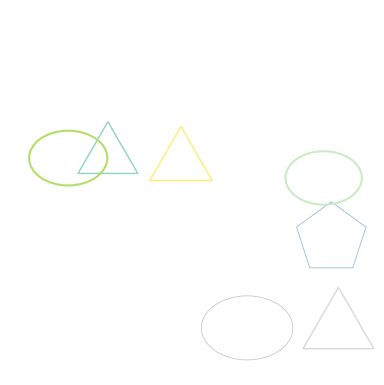[{"shape": "triangle", "thickness": 1, "radius": 0.45, "center": [0.28, 0.594]}, {"shape": "oval", "thickness": 0.5, "radius": 0.59, "center": [0.642, 0.148]}, {"shape": "pentagon", "thickness": 0.5, "radius": 0.47, "center": [0.86, 0.381]}, {"shape": "oval", "thickness": 1.5, "radius": 0.51, "center": [0.177, 0.589]}, {"shape": "triangle", "thickness": 1, "radius": 0.53, "center": [0.879, 0.147]}, {"shape": "oval", "thickness": 1.5, "radius": 0.5, "center": [0.841, 0.538]}, {"shape": "triangle", "thickness": 1, "radius": 0.47, "center": [0.47, 0.578]}]